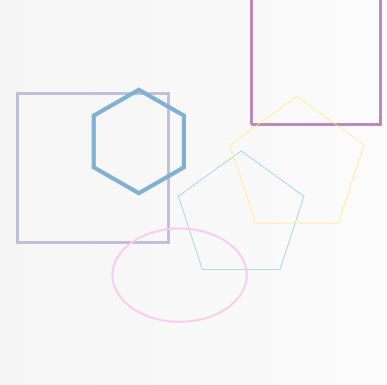[{"shape": "pentagon", "thickness": 0.5, "radius": 0.85, "center": [0.622, 0.438]}, {"shape": "square", "thickness": 2, "radius": 0.97, "center": [0.239, 0.565]}, {"shape": "hexagon", "thickness": 3, "radius": 0.67, "center": [0.358, 0.633]}, {"shape": "oval", "thickness": 1.5, "radius": 0.87, "center": [0.463, 0.285]}, {"shape": "square", "thickness": 2, "radius": 0.83, "center": [0.814, 0.844]}, {"shape": "pentagon", "thickness": 0.5, "radius": 0.91, "center": [0.767, 0.568]}]